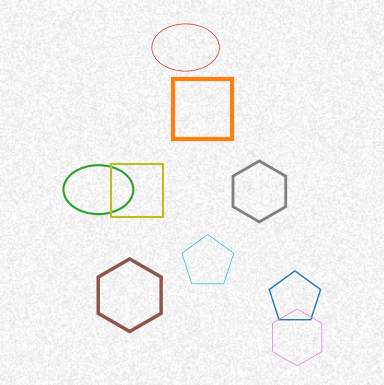[{"shape": "pentagon", "thickness": 1, "radius": 0.35, "center": [0.766, 0.226]}, {"shape": "square", "thickness": 3, "radius": 0.39, "center": [0.526, 0.717]}, {"shape": "oval", "thickness": 1.5, "radius": 0.45, "center": [0.256, 0.507]}, {"shape": "oval", "thickness": 0.5, "radius": 0.44, "center": [0.482, 0.877]}, {"shape": "hexagon", "thickness": 2.5, "radius": 0.47, "center": [0.337, 0.233]}, {"shape": "hexagon", "thickness": 0.5, "radius": 0.37, "center": [0.772, 0.124]}, {"shape": "hexagon", "thickness": 2, "radius": 0.4, "center": [0.674, 0.503]}, {"shape": "square", "thickness": 1.5, "radius": 0.34, "center": [0.356, 0.505]}, {"shape": "pentagon", "thickness": 0.5, "radius": 0.35, "center": [0.54, 0.32]}]